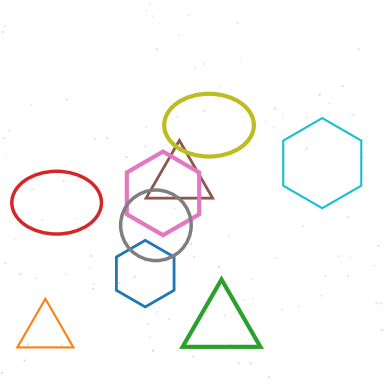[{"shape": "hexagon", "thickness": 2, "radius": 0.43, "center": [0.377, 0.289]}, {"shape": "triangle", "thickness": 1.5, "radius": 0.42, "center": [0.118, 0.14]}, {"shape": "triangle", "thickness": 3, "radius": 0.58, "center": [0.575, 0.157]}, {"shape": "oval", "thickness": 2.5, "radius": 0.58, "center": [0.147, 0.474]}, {"shape": "triangle", "thickness": 2, "radius": 0.5, "center": [0.466, 0.535]}, {"shape": "hexagon", "thickness": 3, "radius": 0.54, "center": [0.423, 0.498]}, {"shape": "circle", "thickness": 2.5, "radius": 0.46, "center": [0.405, 0.415]}, {"shape": "oval", "thickness": 3, "radius": 0.58, "center": [0.543, 0.675]}, {"shape": "hexagon", "thickness": 1.5, "radius": 0.59, "center": [0.837, 0.576]}]